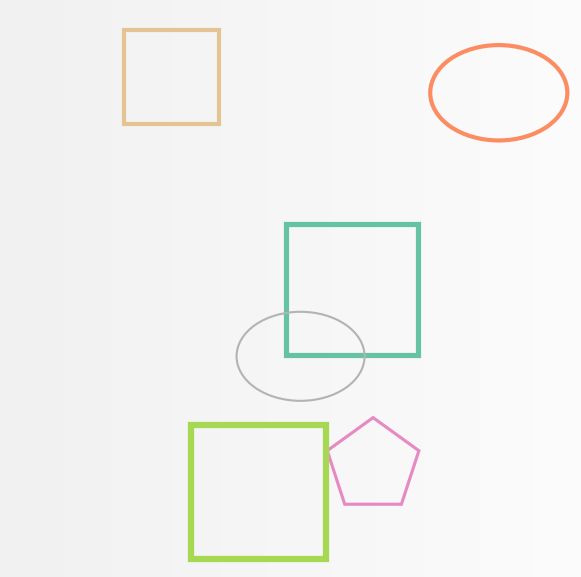[{"shape": "square", "thickness": 2.5, "radius": 0.57, "center": [0.605, 0.498]}, {"shape": "oval", "thickness": 2, "radius": 0.59, "center": [0.858, 0.838]}, {"shape": "pentagon", "thickness": 1.5, "radius": 0.41, "center": [0.642, 0.193]}, {"shape": "square", "thickness": 3, "radius": 0.58, "center": [0.445, 0.147]}, {"shape": "square", "thickness": 2, "radius": 0.41, "center": [0.295, 0.866]}, {"shape": "oval", "thickness": 1, "radius": 0.55, "center": [0.517, 0.382]}]